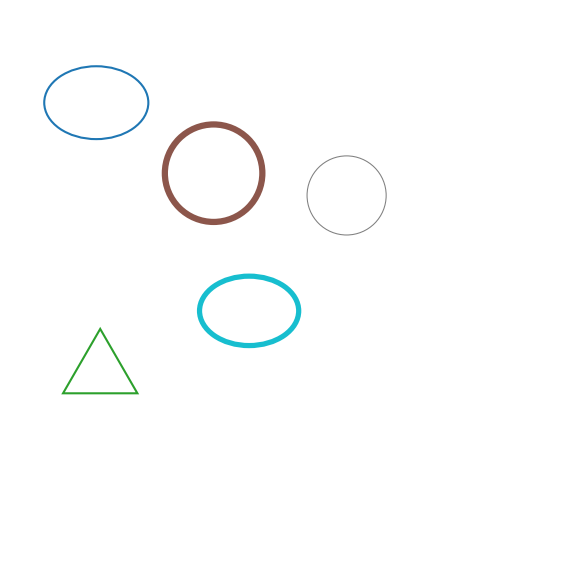[{"shape": "oval", "thickness": 1, "radius": 0.45, "center": [0.167, 0.821]}, {"shape": "triangle", "thickness": 1, "radius": 0.37, "center": [0.174, 0.355]}, {"shape": "circle", "thickness": 3, "radius": 0.42, "center": [0.37, 0.699]}, {"shape": "circle", "thickness": 0.5, "radius": 0.34, "center": [0.6, 0.661]}, {"shape": "oval", "thickness": 2.5, "radius": 0.43, "center": [0.431, 0.461]}]